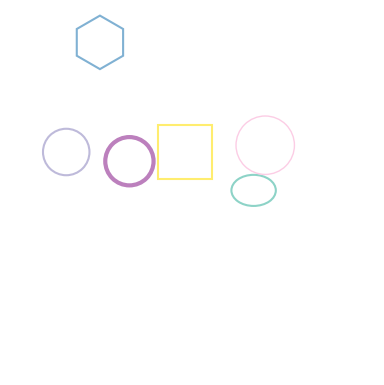[{"shape": "oval", "thickness": 1.5, "radius": 0.29, "center": [0.659, 0.505]}, {"shape": "circle", "thickness": 1.5, "radius": 0.3, "center": [0.172, 0.605]}, {"shape": "hexagon", "thickness": 1.5, "radius": 0.35, "center": [0.26, 0.89]}, {"shape": "circle", "thickness": 1, "radius": 0.38, "center": [0.689, 0.623]}, {"shape": "circle", "thickness": 3, "radius": 0.31, "center": [0.336, 0.581]}, {"shape": "square", "thickness": 1.5, "radius": 0.35, "center": [0.481, 0.606]}]